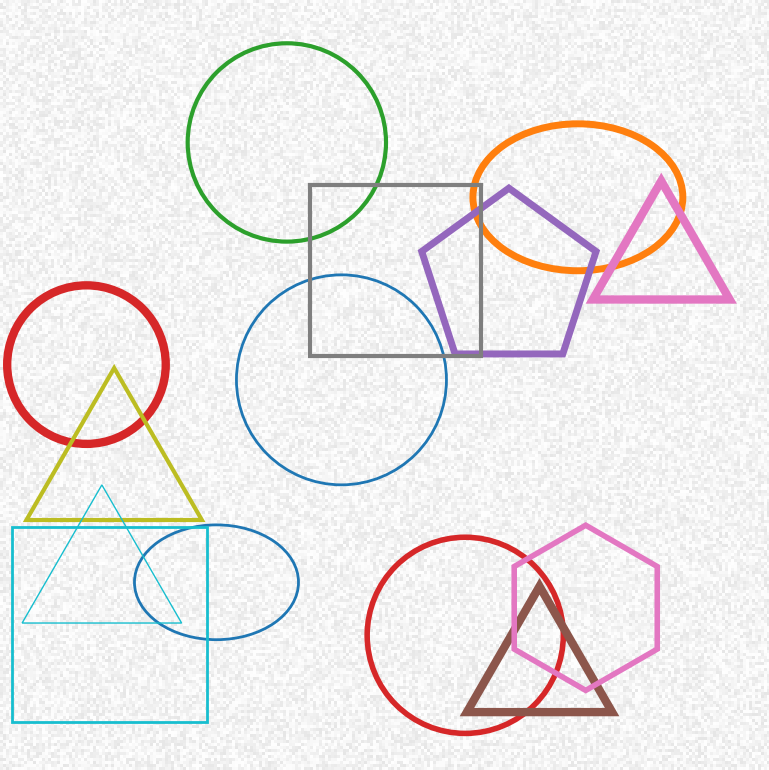[{"shape": "oval", "thickness": 1, "radius": 0.53, "center": [0.281, 0.244]}, {"shape": "circle", "thickness": 1, "radius": 0.68, "center": [0.443, 0.507]}, {"shape": "oval", "thickness": 2.5, "radius": 0.68, "center": [0.75, 0.744]}, {"shape": "circle", "thickness": 1.5, "radius": 0.64, "center": [0.373, 0.815]}, {"shape": "circle", "thickness": 3, "radius": 0.51, "center": [0.112, 0.526]}, {"shape": "circle", "thickness": 2, "radius": 0.64, "center": [0.604, 0.175]}, {"shape": "pentagon", "thickness": 2.5, "radius": 0.6, "center": [0.661, 0.637]}, {"shape": "triangle", "thickness": 3, "radius": 0.54, "center": [0.701, 0.13]}, {"shape": "triangle", "thickness": 3, "radius": 0.51, "center": [0.859, 0.662]}, {"shape": "hexagon", "thickness": 2, "radius": 0.54, "center": [0.761, 0.211]}, {"shape": "square", "thickness": 1.5, "radius": 0.56, "center": [0.514, 0.649]}, {"shape": "triangle", "thickness": 1.5, "radius": 0.66, "center": [0.148, 0.39]}, {"shape": "triangle", "thickness": 0.5, "radius": 0.6, "center": [0.132, 0.251]}, {"shape": "square", "thickness": 1, "radius": 0.63, "center": [0.143, 0.189]}]